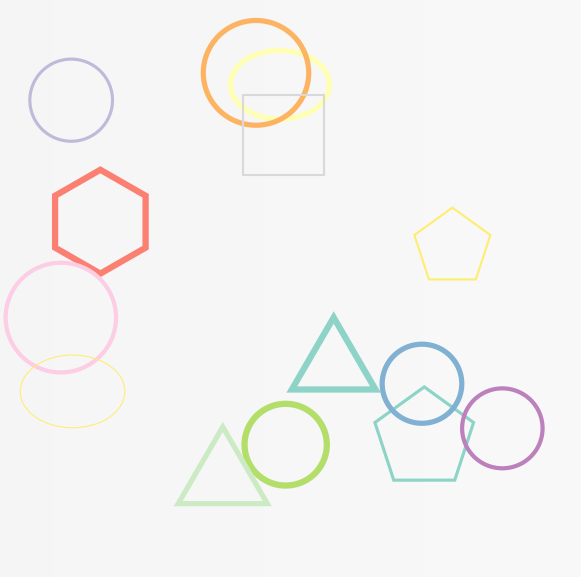[{"shape": "pentagon", "thickness": 1.5, "radius": 0.45, "center": [0.73, 0.24]}, {"shape": "triangle", "thickness": 3, "radius": 0.42, "center": [0.574, 0.366]}, {"shape": "oval", "thickness": 2.5, "radius": 0.43, "center": [0.482, 0.852]}, {"shape": "circle", "thickness": 1.5, "radius": 0.36, "center": [0.122, 0.826]}, {"shape": "hexagon", "thickness": 3, "radius": 0.45, "center": [0.173, 0.615]}, {"shape": "circle", "thickness": 2.5, "radius": 0.34, "center": [0.726, 0.335]}, {"shape": "circle", "thickness": 2.5, "radius": 0.45, "center": [0.44, 0.873]}, {"shape": "circle", "thickness": 3, "radius": 0.35, "center": [0.491, 0.229]}, {"shape": "circle", "thickness": 2, "radius": 0.47, "center": [0.105, 0.449]}, {"shape": "square", "thickness": 1, "radius": 0.35, "center": [0.488, 0.766]}, {"shape": "circle", "thickness": 2, "radius": 0.35, "center": [0.864, 0.257]}, {"shape": "triangle", "thickness": 2.5, "radius": 0.44, "center": [0.383, 0.171]}, {"shape": "pentagon", "thickness": 1, "radius": 0.34, "center": [0.778, 0.571]}, {"shape": "oval", "thickness": 0.5, "radius": 0.45, "center": [0.125, 0.321]}]